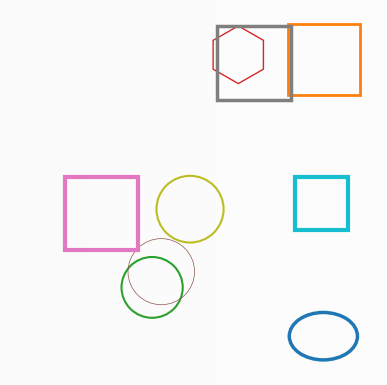[{"shape": "oval", "thickness": 2.5, "radius": 0.44, "center": [0.835, 0.127]}, {"shape": "square", "thickness": 2, "radius": 0.46, "center": [0.837, 0.845]}, {"shape": "circle", "thickness": 1.5, "radius": 0.39, "center": [0.393, 0.253]}, {"shape": "hexagon", "thickness": 1, "radius": 0.37, "center": [0.615, 0.858]}, {"shape": "circle", "thickness": 0.5, "radius": 0.43, "center": [0.416, 0.294]}, {"shape": "square", "thickness": 3, "radius": 0.47, "center": [0.262, 0.445]}, {"shape": "square", "thickness": 2.5, "radius": 0.48, "center": [0.655, 0.837]}, {"shape": "circle", "thickness": 1.5, "radius": 0.43, "center": [0.49, 0.457]}, {"shape": "square", "thickness": 3, "radius": 0.34, "center": [0.829, 0.472]}]